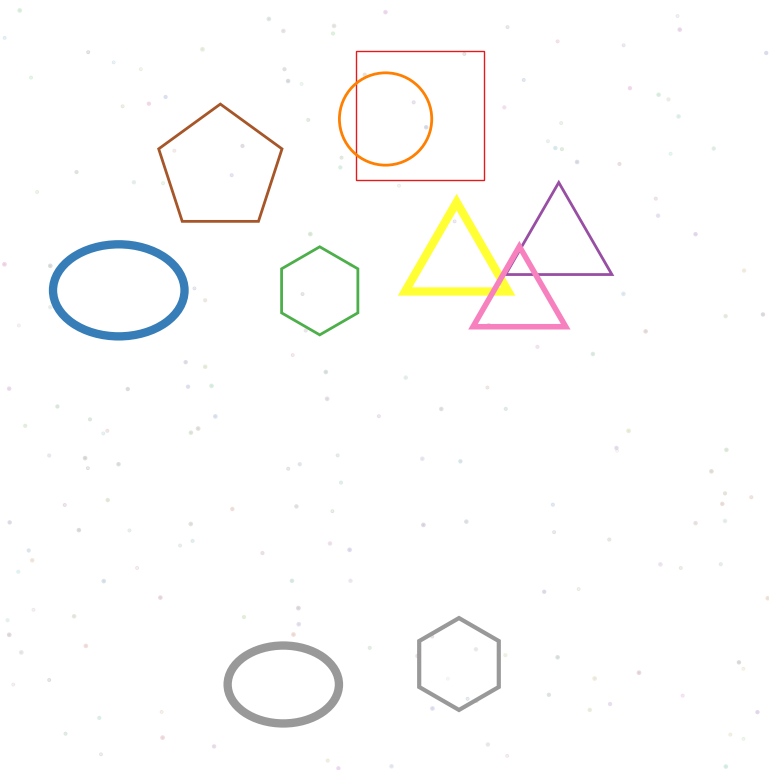[{"shape": "square", "thickness": 0.5, "radius": 0.42, "center": [0.545, 0.85]}, {"shape": "oval", "thickness": 3, "radius": 0.43, "center": [0.154, 0.623]}, {"shape": "hexagon", "thickness": 1, "radius": 0.29, "center": [0.415, 0.622]}, {"shape": "triangle", "thickness": 1, "radius": 0.4, "center": [0.726, 0.683]}, {"shape": "circle", "thickness": 1, "radius": 0.3, "center": [0.501, 0.845]}, {"shape": "triangle", "thickness": 3, "radius": 0.39, "center": [0.593, 0.66]}, {"shape": "pentagon", "thickness": 1, "radius": 0.42, "center": [0.286, 0.781]}, {"shape": "triangle", "thickness": 2, "radius": 0.35, "center": [0.675, 0.61]}, {"shape": "oval", "thickness": 3, "radius": 0.36, "center": [0.368, 0.111]}, {"shape": "hexagon", "thickness": 1.5, "radius": 0.3, "center": [0.596, 0.138]}]